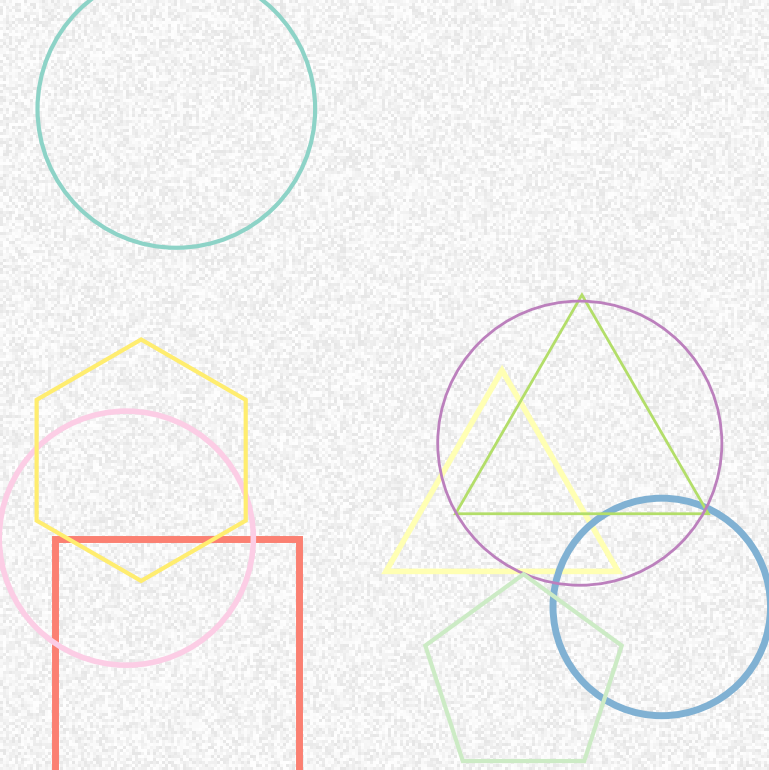[{"shape": "circle", "thickness": 1.5, "radius": 0.9, "center": [0.229, 0.859]}, {"shape": "triangle", "thickness": 2, "radius": 0.87, "center": [0.652, 0.345]}, {"shape": "square", "thickness": 2.5, "radius": 0.79, "center": [0.23, 0.142]}, {"shape": "circle", "thickness": 2.5, "radius": 0.71, "center": [0.859, 0.212]}, {"shape": "triangle", "thickness": 1, "radius": 0.95, "center": [0.756, 0.428]}, {"shape": "circle", "thickness": 2, "radius": 0.82, "center": [0.164, 0.301]}, {"shape": "circle", "thickness": 1, "radius": 0.92, "center": [0.753, 0.424]}, {"shape": "pentagon", "thickness": 1.5, "radius": 0.67, "center": [0.68, 0.12]}, {"shape": "hexagon", "thickness": 1.5, "radius": 0.78, "center": [0.183, 0.402]}]